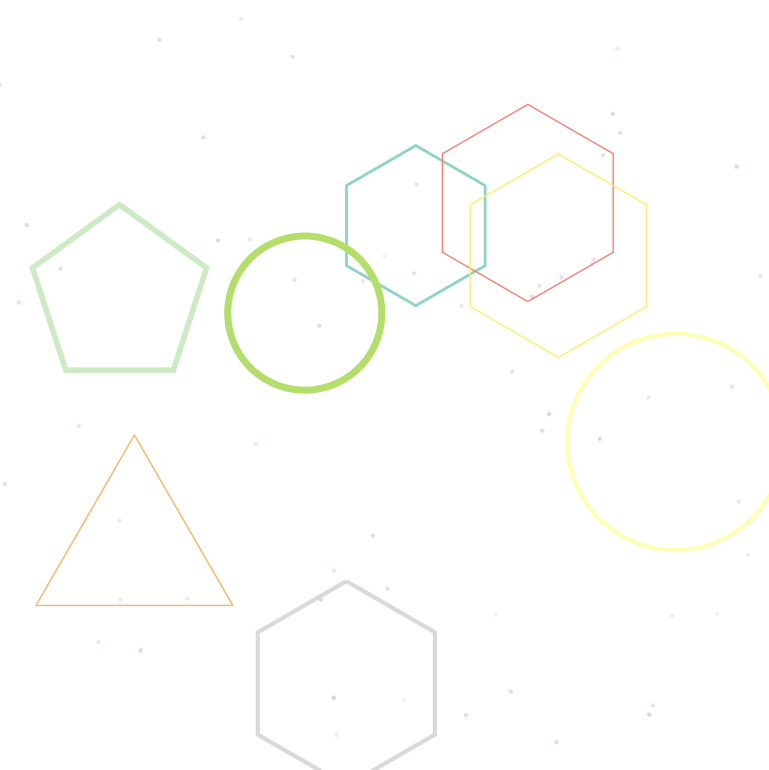[{"shape": "hexagon", "thickness": 1, "radius": 0.52, "center": [0.54, 0.707]}, {"shape": "circle", "thickness": 1.5, "radius": 0.7, "center": [0.877, 0.426]}, {"shape": "hexagon", "thickness": 0.5, "radius": 0.64, "center": [0.685, 0.736]}, {"shape": "triangle", "thickness": 0.5, "radius": 0.74, "center": [0.174, 0.288]}, {"shape": "circle", "thickness": 2.5, "radius": 0.5, "center": [0.396, 0.593]}, {"shape": "hexagon", "thickness": 1.5, "radius": 0.66, "center": [0.45, 0.112]}, {"shape": "pentagon", "thickness": 2, "radius": 0.59, "center": [0.155, 0.615]}, {"shape": "hexagon", "thickness": 0.5, "radius": 0.66, "center": [0.725, 0.668]}]